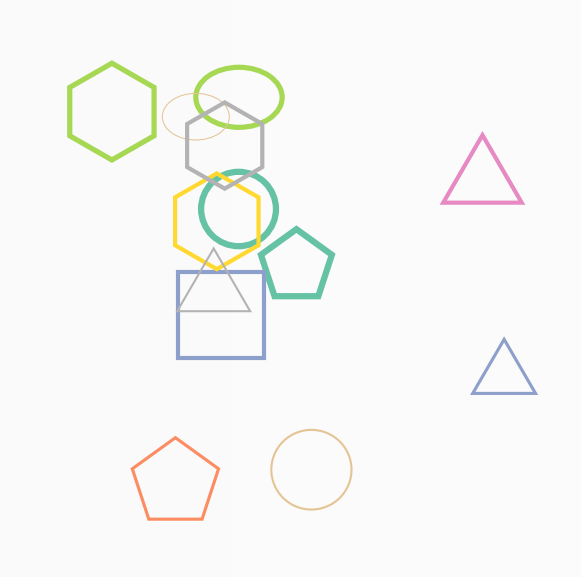[{"shape": "circle", "thickness": 3, "radius": 0.32, "center": [0.41, 0.637]}, {"shape": "pentagon", "thickness": 3, "radius": 0.32, "center": [0.51, 0.538]}, {"shape": "pentagon", "thickness": 1.5, "radius": 0.39, "center": [0.302, 0.163]}, {"shape": "triangle", "thickness": 1.5, "radius": 0.31, "center": [0.867, 0.349]}, {"shape": "square", "thickness": 2, "radius": 0.37, "center": [0.38, 0.453]}, {"shape": "triangle", "thickness": 2, "radius": 0.39, "center": [0.83, 0.687]}, {"shape": "oval", "thickness": 2.5, "radius": 0.37, "center": [0.411, 0.831]}, {"shape": "hexagon", "thickness": 2.5, "radius": 0.42, "center": [0.193, 0.806]}, {"shape": "hexagon", "thickness": 2, "radius": 0.41, "center": [0.373, 0.616]}, {"shape": "oval", "thickness": 0.5, "radius": 0.29, "center": [0.337, 0.797]}, {"shape": "circle", "thickness": 1, "radius": 0.34, "center": [0.536, 0.186]}, {"shape": "triangle", "thickness": 1, "radius": 0.36, "center": [0.368, 0.496]}, {"shape": "hexagon", "thickness": 2, "radius": 0.37, "center": [0.387, 0.747]}]